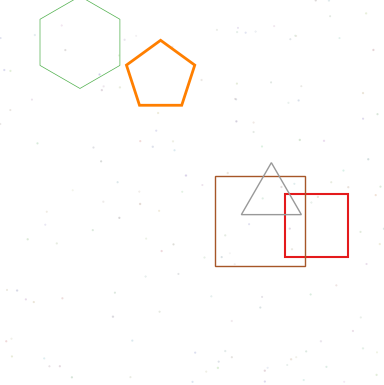[{"shape": "square", "thickness": 1.5, "radius": 0.41, "center": [0.823, 0.414]}, {"shape": "hexagon", "thickness": 0.5, "radius": 0.6, "center": [0.208, 0.89]}, {"shape": "pentagon", "thickness": 2, "radius": 0.47, "center": [0.417, 0.802]}, {"shape": "square", "thickness": 1, "radius": 0.58, "center": [0.676, 0.426]}, {"shape": "triangle", "thickness": 1, "radius": 0.45, "center": [0.705, 0.488]}]